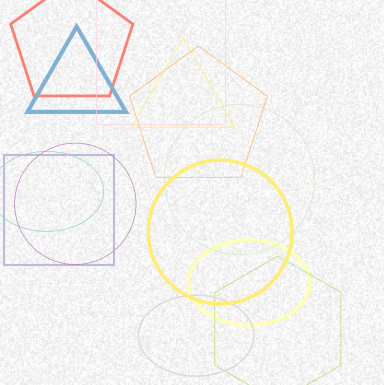[{"shape": "oval", "thickness": 0.5, "radius": 0.74, "center": [0.121, 0.503]}, {"shape": "oval", "thickness": 2.5, "radius": 0.79, "center": [0.647, 0.266]}, {"shape": "square", "thickness": 1.5, "radius": 0.72, "center": [0.154, 0.454]}, {"shape": "pentagon", "thickness": 2, "radius": 0.83, "center": [0.186, 0.886]}, {"shape": "triangle", "thickness": 3, "radius": 0.74, "center": [0.199, 0.783]}, {"shape": "pentagon", "thickness": 0.5, "radius": 0.94, "center": [0.515, 0.692]}, {"shape": "hexagon", "thickness": 0.5, "radius": 0.95, "center": [0.722, 0.146]}, {"shape": "square", "thickness": 0.5, "radius": 0.84, "center": [0.418, 0.846]}, {"shape": "oval", "thickness": 1, "radius": 0.75, "center": [0.509, 0.128]}, {"shape": "circle", "thickness": 0.5, "radius": 0.79, "center": [0.196, 0.471]}, {"shape": "circle", "thickness": 0.5, "radius": 0.98, "center": [0.622, 0.534]}, {"shape": "triangle", "thickness": 0.5, "radius": 0.77, "center": [0.476, 0.747]}, {"shape": "circle", "thickness": 2.5, "radius": 0.93, "center": [0.572, 0.397]}]